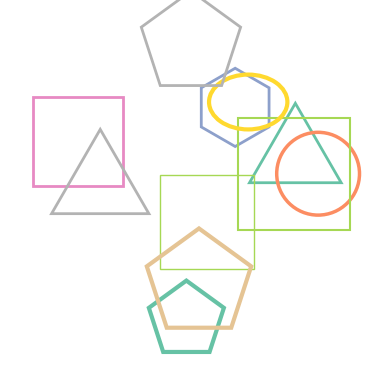[{"shape": "pentagon", "thickness": 3, "radius": 0.51, "center": [0.484, 0.169]}, {"shape": "triangle", "thickness": 2, "radius": 0.69, "center": [0.767, 0.594]}, {"shape": "circle", "thickness": 2.5, "radius": 0.54, "center": [0.826, 0.549]}, {"shape": "hexagon", "thickness": 2, "radius": 0.51, "center": [0.611, 0.721]}, {"shape": "square", "thickness": 2, "radius": 0.58, "center": [0.203, 0.633]}, {"shape": "square", "thickness": 1.5, "radius": 0.73, "center": [0.763, 0.548]}, {"shape": "square", "thickness": 1, "radius": 0.61, "center": [0.538, 0.423]}, {"shape": "oval", "thickness": 3, "radius": 0.51, "center": [0.645, 0.735]}, {"shape": "pentagon", "thickness": 3, "radius": 0.71, "center": [0.517, 0.264]}, {"shape": "pentagon", "thickness": 2, "radius": 0.68, "center": [0.496, 0.888]}, {"shape": "triangle", "thickness": 2, "radius": 0.73, "center": [0.26, 0.518]}]